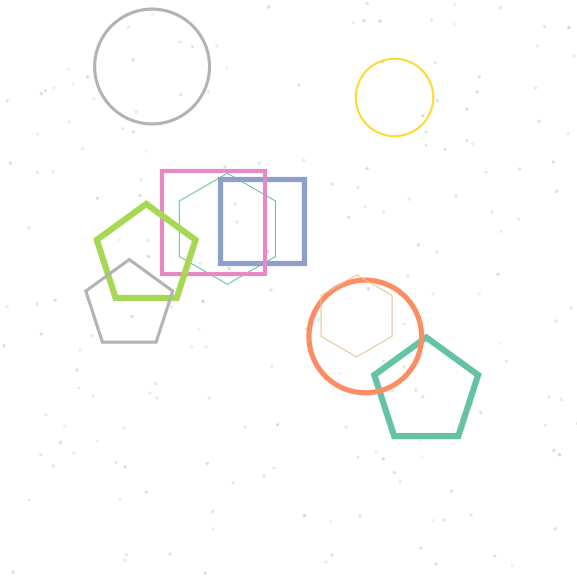[{"shape": "pentagon", "thickness": 3, "radius": 0.47, "center": [0.738, 0.32]}, {"shape": "hexagon", "thickness": 0.5, "radius": 0.48, "center": [0.394, 0.603]}, {"shape": "circle", "thickness": 2.5, "radius": 0.49, "center": [0.633, 0.417]}, {"shape": "square", "thickness": 2.5, "radius": 0.36, "center": [0.454, 0.616]}, {"shape": "square", "thickness": 2, "radius": 0.45, "center": [0.37, 0.614]}, {"shape": "pentagon", "thickness": 3, "radius": 0.45, "center": [0.253, 0.556]}, {"shape": "circle", "thickness": 1, "radius": 0.34, "center": [0.683, 0.83]}, {"shape": "hexagon", "thickness": 0.5, "radius": 0.35, "center": [0.617, 0.452]}, {"shape": "circle", "thickness": 1.5, "radius": 0.5, "center": [0.263, 0.884]}, {"shape": "pentagon", "thickness": 1.5, "radius": 0.4, "center": [0.224, 0.471]}]